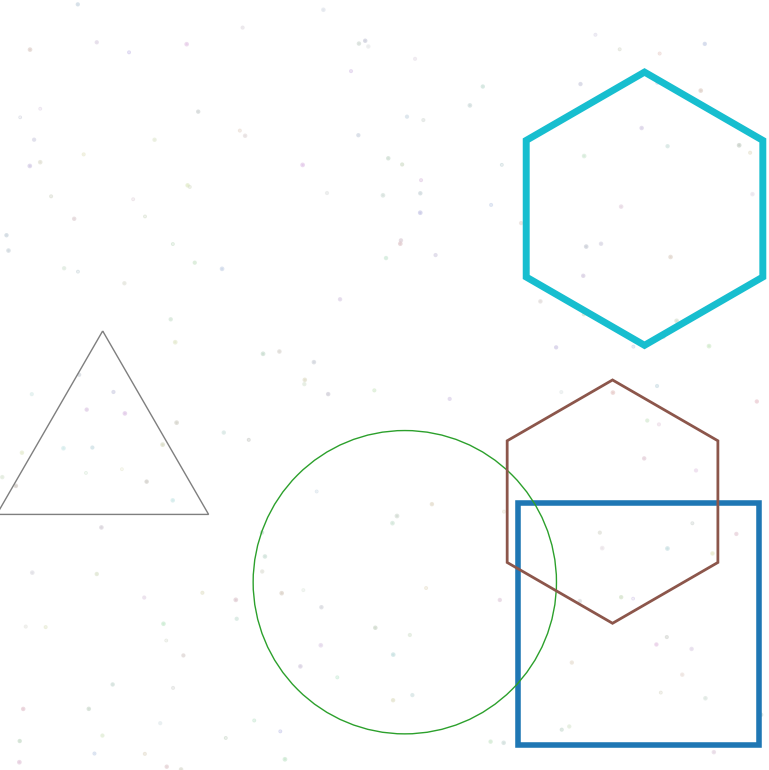[{"shape": "square", "thickness": 2, "radius": 0.78, "center": [0.829, 0.19]}, {"shape": "circle", "thickness": 0.5, "radius": 0.98, "center": [0.526, 0.244]}, {"shape": "hexagon", "thickness": 1, "radius": 0.79, "center": [0.795, 0.349]}, {"shape": "triangle", "thickness": 0.5, "radius": 0.79, "center": [0.133, 0.411]}, {"shape": "hexagon", "thickness": 2.5, "radius": 0.89, "center": [0.837, 0.729]}]